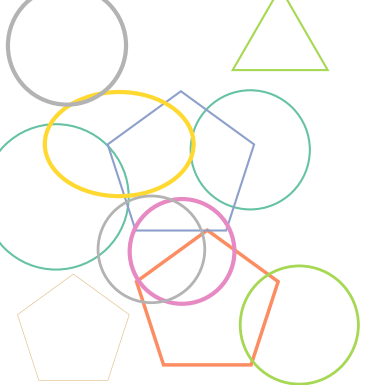[{"shape": "circle", "thickness": 1.5, "radius": 0.94, "center": [0.145, 0.489]}, {"shape": "circle", "thickness": 1.5, "radius": 0.77, "center": [0.65, 0.611]}, {"shape": "pentagon", "thickness": 2.5, "radius": 0.97, "center": [0.538, 0.209]}, {"shape": "pentagon", "thickness": 1.5, "radius": 1.0, "center": [0.47, 0.563]}, {"shape": "circle", "thickness": 3, "radius": 0.68, "center": [0.473, 0.347]}, {"shape": "circle", "thickness": 2, "radius": 0.77, "center": [0.777, 0.156]}, {"shape": "triangle", "thickness": 1.5, "radius": 0.71, "center": [0.728, 0.889]}, {"shape": "oval", "thickness": 3, "radius": 0.97, "center": [0.31, 0.626]}, {"shape": "pentagon", "thickness": 0.5, "radius": 0.76, "center": [0.191, 0.136]}, {"shape": "circle", "thickness": 2, "radius": 0.69, "center": [0.393, 0.352]}, {"shape": "circle", "thickness": 3, "radius": 0.77, "center": [0.174, 0.882]}]